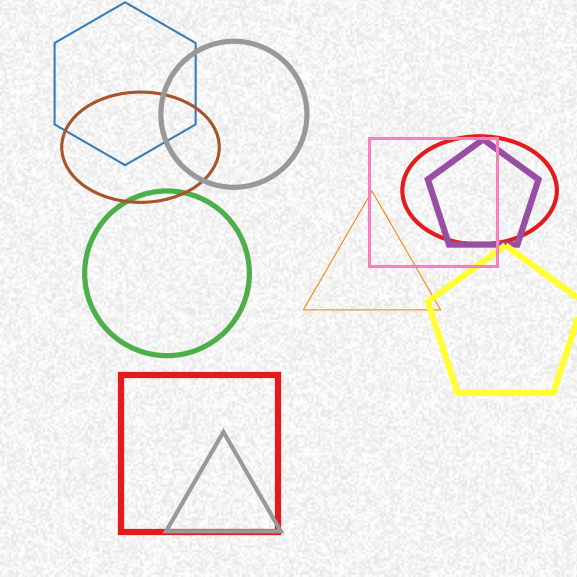[{"shape": "oval", "thickness": 2, "radius": 0.67, "center": [0.83, 0.669]}, {"shape": "square", "thickness": 3, "radius": 0.68, "center": [0.346, 0.214]}, {"shape": "hexagon", "thickness": 1, "radius": 0.71, "center": [0.217, 0.854]}, {"shape": "circle", "thickness": 2.5, "radius": 0.71, "center": [0.289, 0.526]}, {"shape": "pentagon", "thickness": 3, "radius": 0.5, "center": [0.837, 0.657]}, {"shape": "triangle", "thickness": 0.5, "radius": 0.69, "center": [0.644, 0.531]}, {"shape": "pentagon", "thickness": 3, "radius": 0.71, "center": [0.875, 0.433]}, {"shape": "oval", "thickness": 1.5, "radius": 0.68, "center": [0.243, 0.744]}, {"shape": "square", "thickness": 1.5, "radius": 0.55, "center": [0.75, 0.649]}, {"shape": "triangle", "thickness": 2, "radius": 0.57, "center": [0.387, 0.136]}, {"shape": "circle", "thickness": 2.5, "radius": 0.63, "center": [0.405, 0.801]}]